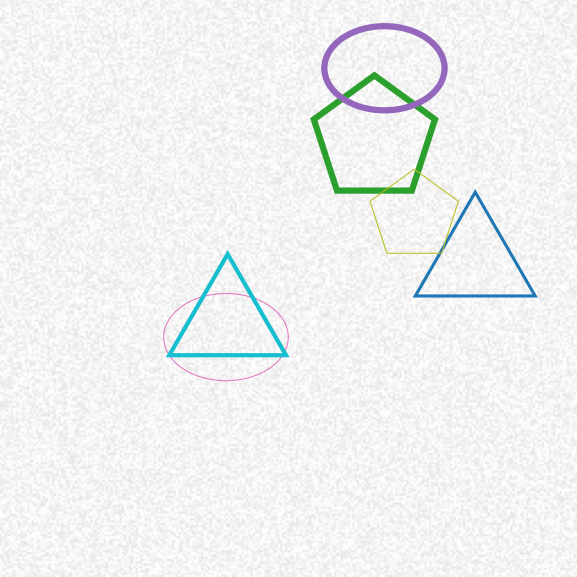[{"shape": "triangle", "thickness": 1.5, "radius": 0.6, "center": [0.823, 0.547]}, {"shape": "pentagon", "thickness": 3, "radius": 0.55, "center": [0.648, 0.758]}, {"shape": "oval", "thickness": 3, "radius": 0.52, "center": [0.666, 0.881]}, {"shape": "oval", "thickness": 0.5, "radius": 0.54, "center": [0.391, 0.415]}, {"shape": "pentagon", "thickness": 0.5, "radius": 0.4, "center": [0.717, 0.626]}, {"shape": "triangle", "thickness": 2, "radius": 0.58, "center": [0.394, 0.442]}]